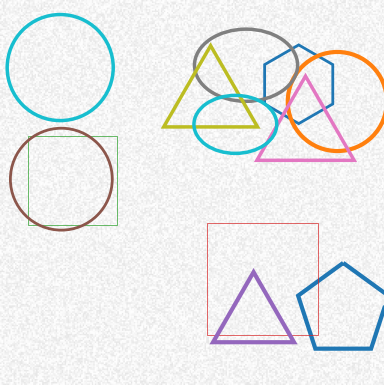[{"shape": "hexagon", "thickness": 2, "radius": 0.51, "center": [0.776, 0.781]}, {"shape": "pentagon", "thickness": 3, "radius": 0.62, "center": [0.891, 0.194]}, {"shape": "circle", "thickness": 3, "radius": 0.64, "center": [0.876, 0.736]}, {"shape": "square", "thickness": 0.5, "radius": 0.58, "center": [0.189, 0.531]}, {"shape": "square", "thickness": 0.5, "radius": 0.72, "center": [0.682, 0.275]}, {"shape": "triangle", "thickness": 3, "radius": 0.61, "center": [0.659, 0.172]}, {"shape": "circle", "thickness": 2, "radius": 0.66, "center": [0.159, 0.535]}, {"shape": "triangle", "thickness": 2.5, "radius": 0.73, "center": [0.794, 0.657]}, {"shape": "oval", "thickness": 2.5, "radius": 0.67, "center": [0.639, 0.831]}, {"shape": "triangle", "thickness": 2.5, "radius": 0.7, "center": [0.547, 0.741]}, {"shape": "oval", "thickness": 2.5, "radius": 0.54, "center": [0.611, 0.677]}, {"shape": "circle", "thickness": 2.5, "radius": 0.69, "center": [0.156, 0.825]}]